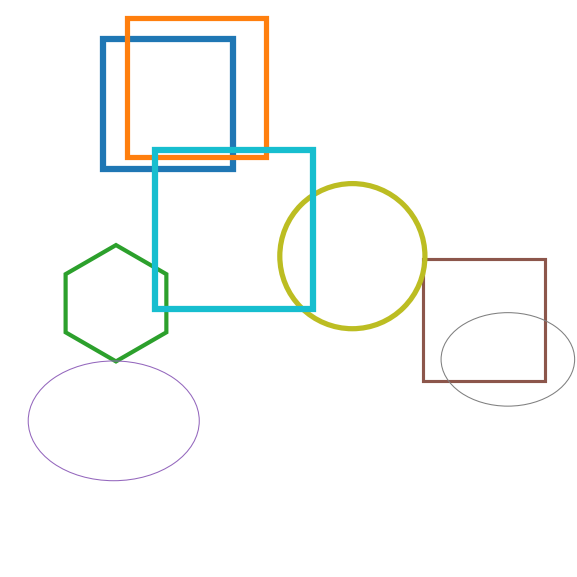[{"shape": "square", "thickness": 3, "radius": 0.57, "center": [0.291, 0.819]}, {"shape": "square", "thickness": 2.5, "radius": 0.6, "center": [0.34, 0.847]}, {"shape": "hexagon", "thickness": 2, "radius": 0.5, "center": [0.201, 0.474]}, {"shape": "oval", "thickness": 0.5, "radius": 0.74, "center": [0.197, 0.27]}, {"shape": "square", "thickness": 1.5, "radius": 0.53, "center": [0.838, 0.445]}, {"shape": "oval", "thickness": 0.5, "radius": 0.58, "center": [0.879, 0.377]}, {"shape": "circle", "thickness": 2.5, "radius": 0.63, "center": [0.61, 0.556]}, {"shape": "square", "thickness": 3, "radius": 0.68, "center": [0.405, 0.602]}]